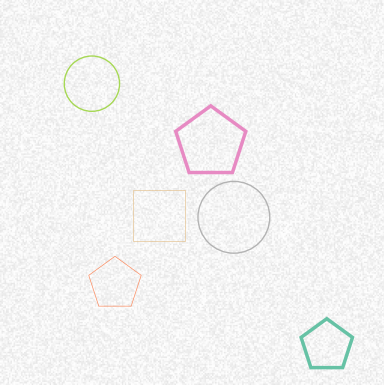[{"shape": "pentagon", "thickness": 2.5, "radius": 0.35, "center": [0.849, 0.102]}, {"shape": "pentagon", "thickness": 0.5, "radius": 0.36, "center": [0.299, 0.263]}, {"shape": "pentagon", "thickness": 2.5, "radius": 0.48, "center": [0.547, 0.629]}, {"shape": "circle", "thickness": 1, "radius": 0.36, "center": [0.239, 0.783]}, {"shape": "square", "thickness": 0.5, "radius": 0.33, "center": [0.413, 0.44]}, {"shape": "circle", "thickness": 1, "radius": 0.47, "center": [0.607, 0.436]}]